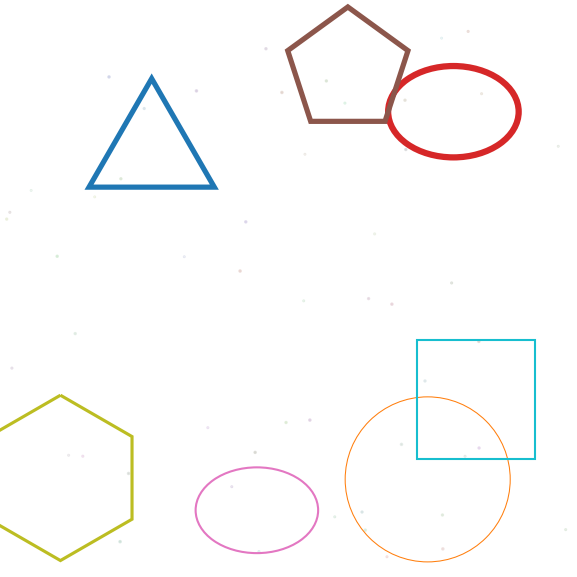[{"shape": "triangle", "thickness": 2.5, "radius": 0.63, "center": [0.263, 0.738]}, {"shape": "circle", "thickness": 0.5, "radius": 0.71, "center": [0.741, 0.169]}, {"shape": "oval", "thickness": 3, "radius": 0.56, "center": [0.785, 0.806]}, {"shape": "pentagon", "thickness": 2.5, "radius": 0.55, "center": [0.602, 0.878]}, {"shape": "oval", "thickness": 1, "radius": 0.53, "center": [0.445, 0.116]}, {"shape": "hexagon", "thickness": 1.5, "radius": 0.72, "center": [0.105, 0.172]}, {"shape": "square", "thickness": 1, "radius": 0.51, "center": [0.824, 0.307]}]